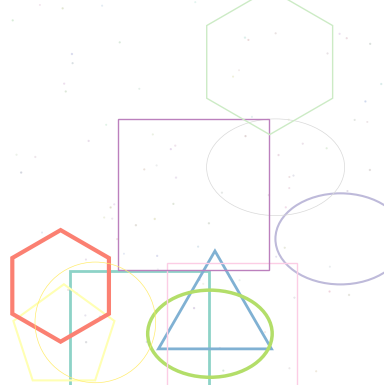[{"shape": "square", "thickness": 2, "radius": 0.9, "center": [0.363, 0.115]}, {"shape": "pentagon", "thickness": 1.5, "radius": 0.69, "center": [0.166, 0.124]}, {"shape": "oval", "thickness": 1.5, "radius": 0.84, "center": [0.884, 0.38]}, {"shape": "hexagon", "thickness": 3, "radius": 0.72, "center": [0.157, 0.257]}, {"shape": "triangle", "thickness": 2, "radius": 0.85, "center": [0.558, 0.179]}, {"shape": "oval", "thickness": 2.5, "radius": 0.81, "center": [0.545, 0.133]}, {"shape": "square", "thickness": 1, "radius": 0.84, "center": [0.603, 0.149]}, {"shape": "oval", "thickness": 0.5, "radius": 0.9, "center": [0.716, 0.566]}, {"shape": "square", "thickness": 1, "radius": 0.98, "center": [0.502, 0.496]}, {"shape": "hexagon", "thickness": 1, "radius": 0.94, "center": [0.7, 0.839]}, {"shape": "circle", "thickness": 0.5, "radius": 0.78, "center": [0.248, 0.163]}]